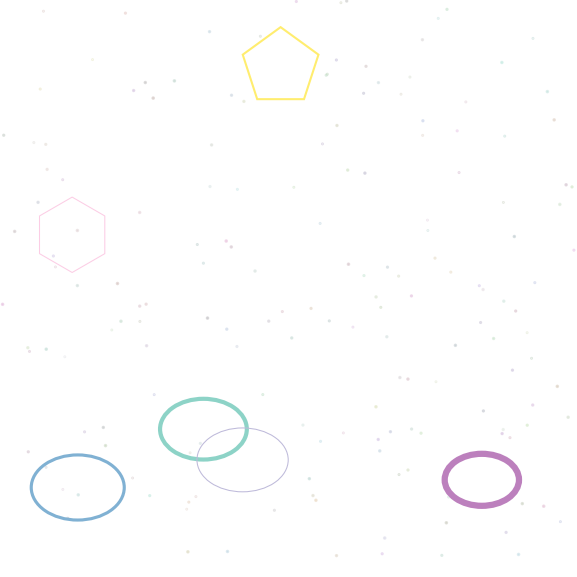[{"shape": "oval", "thickness": 2, "radius": 0.38, "center": [0.352, 0.256]}, {"shape": "oval", "thickness": 0.5, "radius": 0.4, "center": [0.42, 0.203]}, {"shape": "oval", "thickness": 1.5, "radius": 0.4, "center": [0.135, 0.155]}, {"shape": "hexagon", "thickness": 0.5, "radius": 0.33, "center": [0.125, 0.593]}, {"shape": "oval", "thickness": 3, "radius": 0.32, "center": [0.834, 0.168]}, {"shape": "pentagon", "thickness": 1, "radius": 0.34, "center": [0.486, 0.883]}]